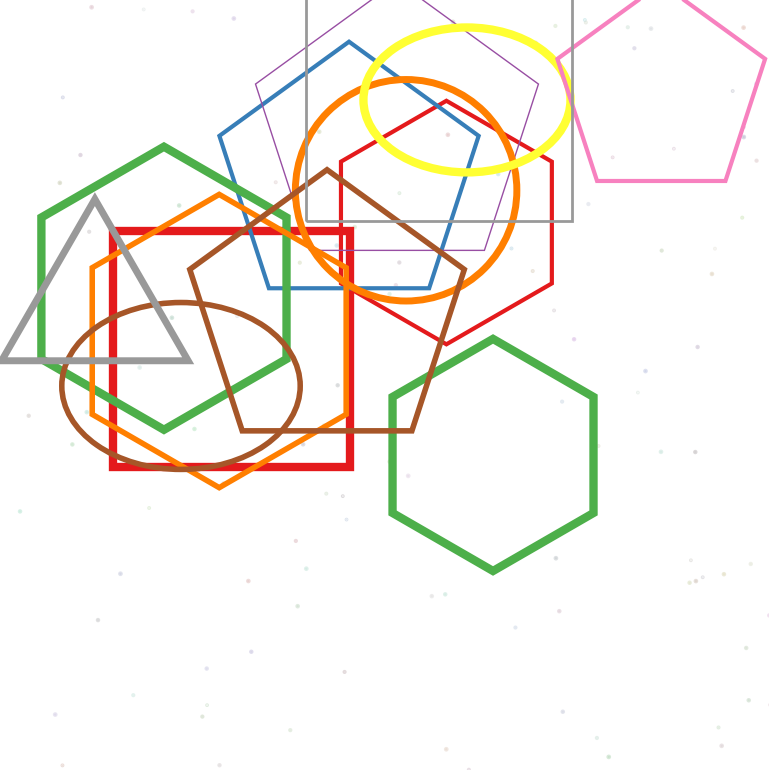[{"shape": "hexagon", "thickness": 1.5, "radius": 0.79, "center": [0.58, 0.711]}, {"shape": "square", "thickness": 3, "radius": 0.77, "center": [0.3, 0.547]}, {"shape": "pentagon", "thickness": 1.5, "radius": 0.89, "center": [0.453, 0.769]}, {"shape": "hexagon", "thickness": 3, "radius": 0.75, "center": [0.64, 0.409]}, {"shape": "hexagon", "thickness": 3, "radius": 0.92, "center": [0.213, 0.626]}, {"shape": "pentagon", "thickness": 0.5, "radius": 0.97, "center": [0.516, 0.831]}, {"shape": "circle", "thickness": 2.5, "radius": 0.72, "center": [0.527, 0.753]}, {"shape": "hexagon", "thickness": 2, "radius": 0.95, "center": [0.285, 0.557]}, {"shape": "oval", "thickness": 3, "radius": 0.67, "center": [0.606, 0.87]}, {"shape": "oval", "thickness": 2, "radius": 0.77, "center": [0.235, 0.499]}, {"shape": "pentagon", "thickness": 2, "radius": 0.94, "center": [0.425, 0.592]}, {"shape": "pentagon", "thickness": 1.5, "radius": 0.71, "center": [0.859, 0.88]}, {"shape": "square", "thickness": 1, "radius": 0.86, "center": [0.57, 0.886]}, {"shape": "triangle", "thickness": 2.5, "radius": 0.7, "center": [0.123, 0.601]}]